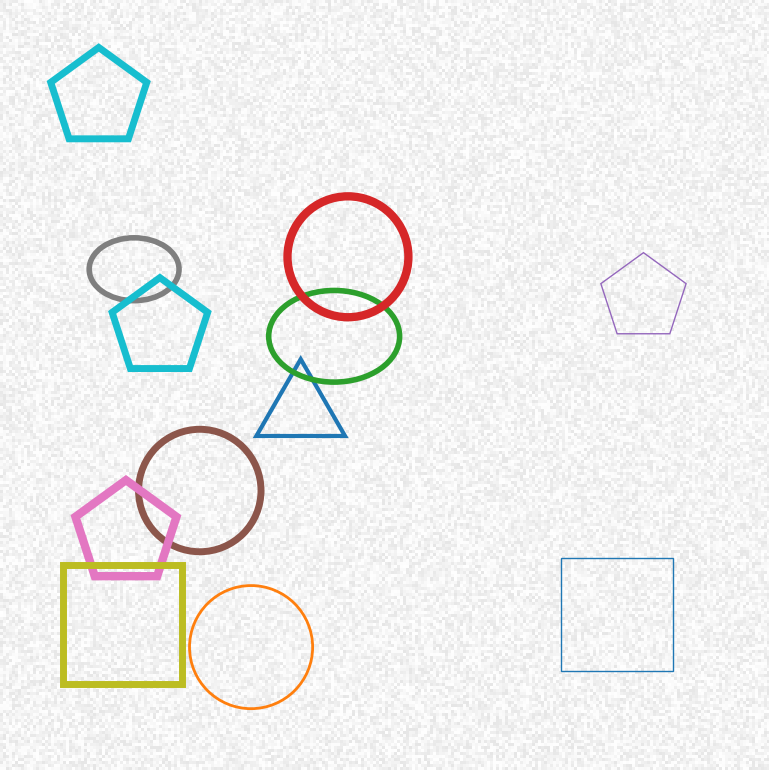[{"shape": "square", "thickness": 0.5, "radius": 0.37, "center": [0.801, 0.202]}, {"shape": "triangle", "thickness": 1.5, "radius": 0.33, "center": [0.391, 0.467]}, {"shape": "circle", "thickness": 1, "radius": 0.4, "center": [0.326, 0.16]}, {"shape": "oval", "thickness": 2, "radius": 0.43, "center": [0.434, 0.563]}, {"shape": "circle", "thickness": 3, "radius": 0.39, "center": [0.452, 0.667]}, {"shape": "pentagon", "thickness": 0.5, "radius": 0.29, "center": [0.836, 0.614]}, {"shape": "circle", "thickness": 2.5, "radius": 0.4, "center": [0.259, 0.363]}, {"shape": "pentagon", "thickness": 3, "radius": 0.34, "center": [0.164, 0.308]}, {"shape": "oval", "thickness": 2, "radius": 0.29, "center": [0.174, 0.65]}, {"shape": "square", "thickness": 2.5, "radius": 0.39, "center": [0.159, 0.189]}, {"shape": "pentagon", "thickness": 2.5, "radius": 0.33, "center": [0.208, 0.574]}, {"shape": "pentagon", "thickness": 2.5, "radius": 0.33, "center": [0.128, 0.873]}]